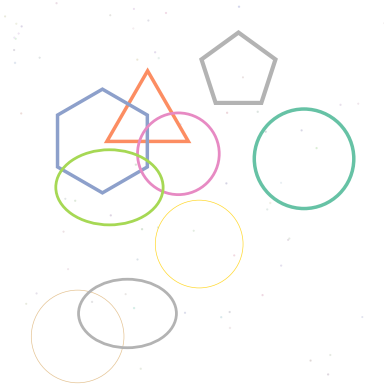[{"shape": "circle", "thickness": 2.5, "radius": 0.65, "center": [0.79, 0.588]}, {"shape": "triangle", "thickness": 2.5, "radius": 0.61, "center": [0.383, 0.694]}, {"shape": "hexagon", "thickness": 2.5, "radius": 0.67, "center": [0.266, 0.634]}, {"shape": "circle", "thickness": 2, "radius": 0.53, "center": [0.463, 0.601]}, {"shape": "oval", "thickness": 2, "radius": 0.7, "center": [0.284, 0.513]}, {"shape": "circle", "thickness": 0.5, "radius": 0.57, "center": [0.517, 0.366]}, {"shape": "circle", "thickness": 0.5, "radius": 0.6, "center": [0.202, 0.126]}, {"shape": "oval", "thickness": 2, "radius": 0.64, "center": [0.331, 0.186]}, {"shape": "pentagon", "thickness": 3, "radius": 0.51, "center": [0.619, 0.814]}]